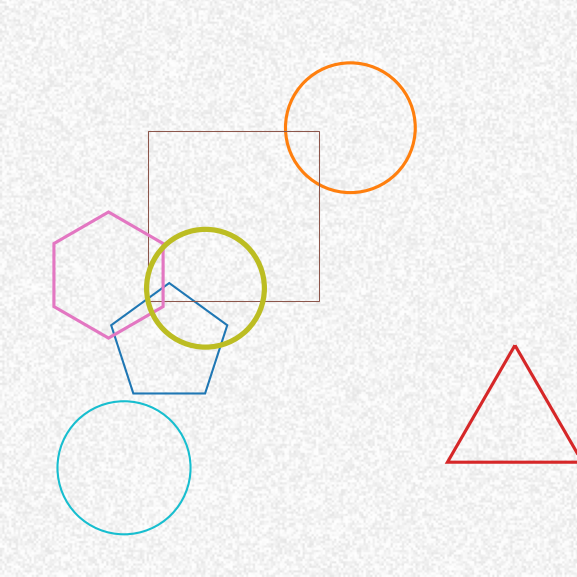[{"shape": "pentagon", "thickness": 1, "radius": 0.53, "center": [0.293, 0.403]}, {"shape": "circle", "thickness": 1.5, "radius": 0.56, "center": [0.607, 0.778]}, {"shape": "triangle", "thickness": 1.5, "radius": 0.67, "center": [0.892, 0.266]}, {"shape": "square", "thickness": 0.5, "radius": 0.74, "center": [0.404, 0.625]}, {"shape": "hexagon", "thickness": 1.5, "radius": 0.55, "center": [0.188, 0.523]}, {"shape": "circle", "thickness": 2.5, "radius": 0.51, "center": [0.356, 0.5]}, {"shape": "circle", "thickness": 1, "radius": 0.58, "center": [0.215, 0.189]}]